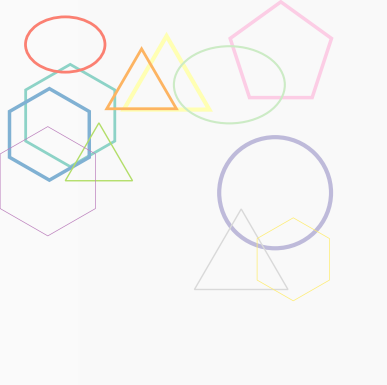[{"shape": "hexagon", "thickness": 2, "radius": 0.66, "center": [0.181, 0.7]}, {"shape": "triangle", "thickness": 3, "radius": 0.64, "center": [0.43, 0.779]}, {"shape": "circle", "thickness": 3, "radius": 0.72, "center": [0.71, 0.499]}, {"shape": "oval", "thickness": 2, "radius": 0.51, "center": [0.168, 0.884]}, {"shape": "hexagon", "thickness": 2.5, "radius": 0.59, "center": [0.127, 0.651]}, {"shape": "triangle", "thickness": 2, "radius": 0.52, "center": [0.365, 0.769]}, {"shape": "triangle", "thickness": 1, "radius": 0.5, "center": [0.255, 0.581]}, {"shape": "pentagon", "thickness": 2.5, "radius": 0.69, "center": [0.725, 0.858]}, {"shape": "triangle", "thickness": 1, "radius": 0.7, "center": [0.622, 0.318]}, {"shape": "hexagon", "thickness": 0.5, "radius": 0.71, "center": [0.123, 0.529]}, {"shape": "oval", "thickness": 1.5, "radius": 0.72, "center": [0.592, 0.78]}, {"shape": "hexagon", "thickness": 0.5, "radius": 0.54, "center": [0.757, 0.326]}]